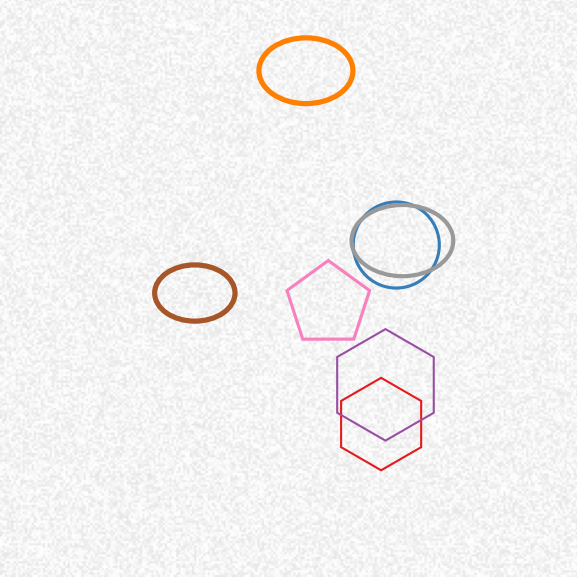[{"shape": "hexagon", "thickness": 1, "radius": 0.4, "center": [0.66, 0.265]}, {"shape": "circle", "thickness": 1.5, "radius": 0.37, "center": [0.686, 0.575]}, {"shape": "hexagon", "thickness": 1, "radius": 0.48, "center": [0.667, 0.333]}, {"shape": "oval", "thickness": 2.5, "radius": 0.41, "center": [0.53, 0.877]}, {"shape": "oval", "thickness": 2.5, "radius": 0.35, "center": [0.337, 0.492]}, {"shape": "pentagon", "thickness": 1.5, "radius": 0.38, "center": [0.568, 0.473]}, {"shape": "oval", "thickness": 2, "radius": 0.44, "center": [0.697, 0.583]}]